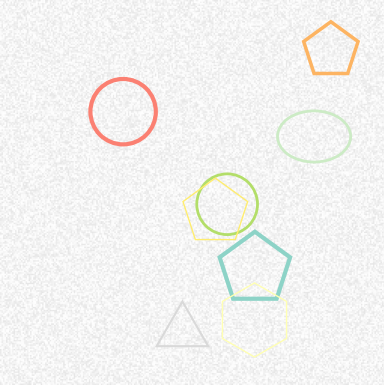[{"shape": "pentagon", "thickness": 3, "radius": 0.48, "center": [0.662, 0.302]}, {"shape": "hexagon", "thickness": 1, "radius": 0.48, "center": [0.661, 0.169]}, {"shape": "circle", "thickness": 3, "radius": 0.42, "center": [0.32, 0.71]}, {"shape": "pentagon", "thickness": 2.5, "radius": 0.37, "center": [0.859, 0.869]}, {"shape": "circle", "thickness": 2, "radius": 0.39, "center": [0.59, 0.47]}, {"shape": "triangle", "thickness": 1.5, "radius": 0.39, "center": [0.474, 0.14]}, {"shape": "oval", "thickness": 2, "radius": 0.47, "center": [0.816, 0.646]}, {"shape": "pentagon", "thickness": 1, "radius": 0.44, "center": [0.559, 0.449]}]